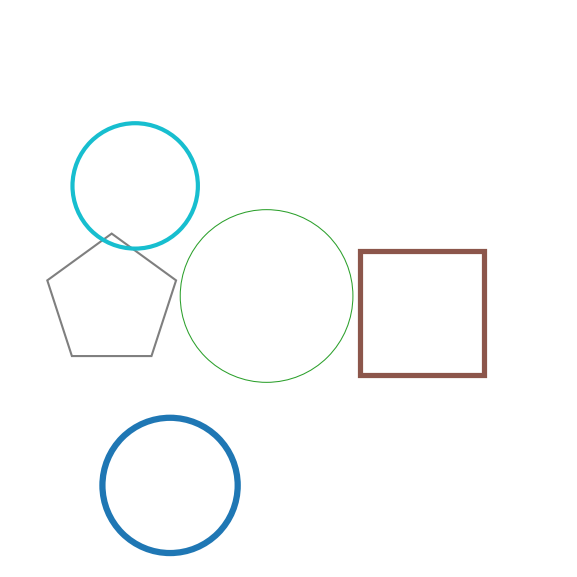[{"shape": "circle", "thickness": 3, "radius": 0.59, "center": [0.294, 0.159]}, {"shape": "circle", "thickness": 0.5, "radius": 0.75, "center": [0.462, 0.487]}, {"shape": "square", "thickness": 2.5, "radius": 0.53, "center": [0.731, 0.457]}, {"shape": "pentagon", "thickness": 1, "radius": 0.59, "center": [0.193, 0.477]}, {"shape": "circle", "thickness": 2, "radius": 0.54, "center": [0.234, 0.677]}]